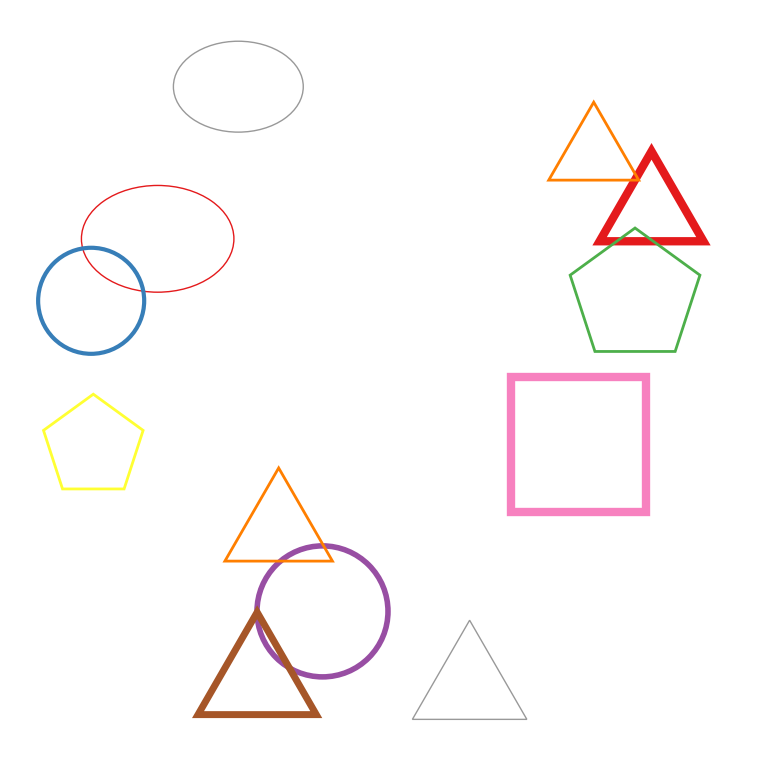[{"shape": "triangle", "thickness": 3, "radius": 0.39, "center": [0.846, 0.726]}, {"shape": "oval", "thickness": 0.5, "radius": 0.5, "center": [0.205, 0.69]}, {"shape": "circle", "thickness": 1.5, "radius": 0.34, "center": [0.118, 0.609]}, {"shape": "pentagon", "thickness": 1, "radius": 0.44, "center": [0.825, 0.615]}, {"shape": "circle", "thickness": 2, "radius": 0.43, "center": [0.419, 0.206]}, {"shape": "triangle", "thickness": 1, "radius": 0.34, "center": [0.771, 0.8]}, {"shape": "triangle", "thickness": 1, "radius": 0.4, "center": [0.362, 0.312]}, {"shape": "pentagon", "thickness": 1, "radius": 0.34, "center": [0.121, 0.42]}, {"shape": "triangle", "thickness": 2.5, "radius": 0.44, "center": [0.334, 0.116]}, {"shape": "square", "thickness": 3, "radius": 0.44, "center": [0.751, 0.423]}, {"shape": "oval", "thickness": 0.5, "radius": 0.42, "center": [0.31, 0.887]}, {"shape": "triangle", "thickness": 0.5, "radius": 0.43, "center": [0.61, 0.109]}]